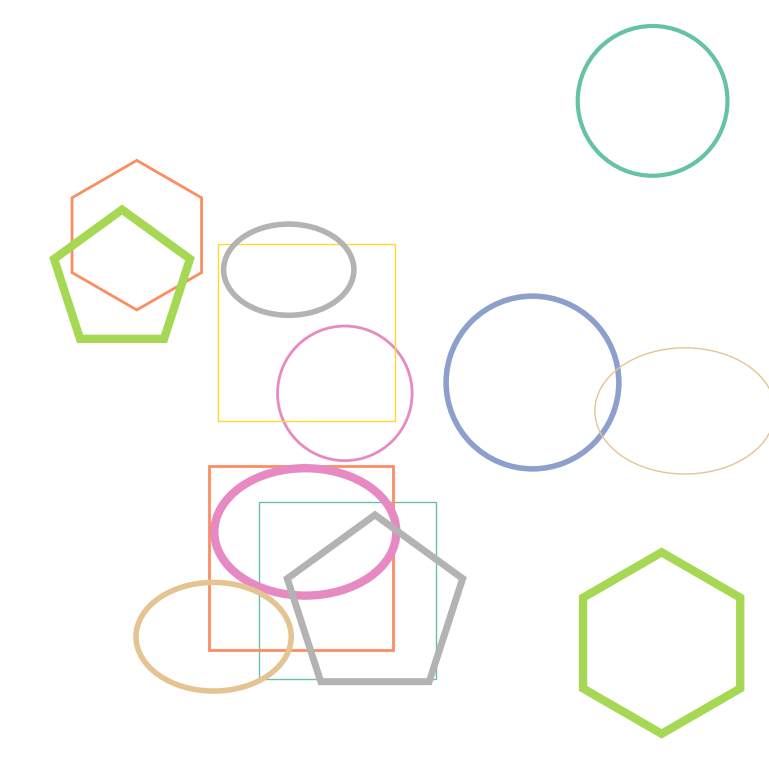[{"shape": "circle", "thickness": 1.5, "radius": 0.49, "center": [0.848, 0.869]}, {"shape": "square", "thickness": 0.5, "radius": 0.57, "center": [0.451, 0.233]}, {"shape": "square", "thickness": 1, "radius": 0.6, "center": [0.391, 0.275]}, {"shape": "hexagon", "thickness": 1, "radius": 0.49, "center": [0.178, 0.695]}, {"shape": "circle", "thickness": 2, "radius": 0.56, "center": [0.692, 0.503]}, {"shape": "oval", "thickness": 3, "radius": 0.59, "center": [0.397, 0.309]}, {"shape": "circle", "thickness": 1, "radius": 0.44, "center": [0.448, 0.489]}, {"shape": "pentagon", "thickness": 3, "radius": 0.46, "center": [0.159, 0.635]}, {"shape": "hexagon", "thickness": 3, "radius": 0.59, "center": [0.859, 0.165]}, {"shape": "square", "thickness": 0.5, "radius": 0.57, "center": [0.398, 0.568]}, {"shape": "oval", "thickness": 2, "radius": 0.5, "center": [0.277, 0.173]}, {"shape": "oval", "thickness": 0.5, "radius": 0.59, "center": [0.89, 0.466]}, {"shape": "oval", "thickness": 2, "radius": 0.42, "center": [0.375, 0.65]}, {"shape": "pentagon", "thickness": 2.5, "radius": 0.6, "center": [0.487, 0.212]}]